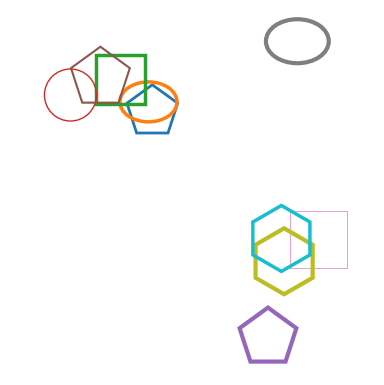[{"shape": "pentagon", "thickness": 2, "radius": 0.35, "center": [0.396, 0.711]}, {"shape": "oval", "thickness": 2.5, "radius": 0.37, "center": [0.386, 0.735]}, {"shape": "square", "thickness": 2.5, "radius": 0.31, "center": [0.312, 0.794]}, {"shape": "circle", "thickness": 1, "radius": 0.34, "center": [0.183, 0.753]}, {"shape": "pentagon", "thickness": 3, "radius": 0.39, "center": [0.696, 0.124]}, {"shape": "pentagon", "thickness": 1.5, "radius": 0.4, "center": [0.261, 0.798]}, {"shape": "square", "thickness": 0.5, "radius": 0.37, "center": [0.828, 0.378]}, {"shape": "oval", "thickness": 3, "radius": 0.41, "center": [0.772, 0.893]}, {"shape": "hexagon", "thickness": 3, "radius": 0.43, "center": [0.738, 0.321]}, {"shape": "hexagon", "thickness": 2.5, "radius": 0.43, "center": [0.731, 0.381]}]